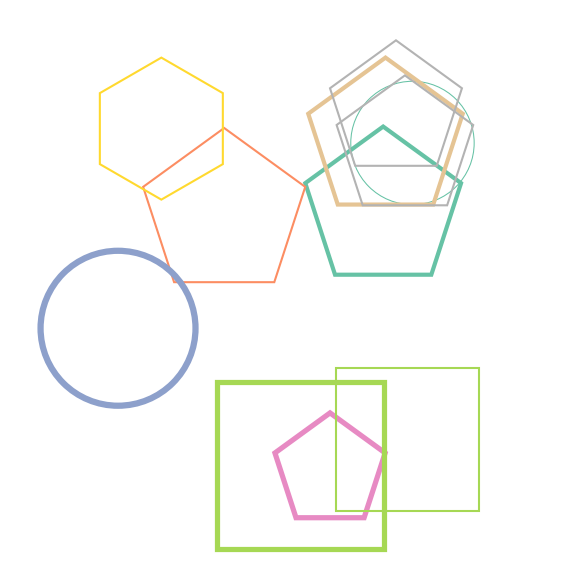[{"shape": "pentagon", "thickness": 2, "radius": 0.71, "center": [0.664, 0.638]}, {"shape": "circle", "thickness": 0.5, "radius": 0.53, "center": [0.714, 0.752]}, {"shape": "pentagon", "thickness": 1, "radius": 0.74, "center": [0.388, 0.63]}, {"shape": "circle", "thickness": 3, "radius": 0.67, "center": [0.204, 0.431]}, {"shape": "pentagon", "thickness": 2.5, "radius": 0.5, "center": [0.572, 0.184]}, {"shape": "square", "thickness": 2.5, "radius": 0.72, "center": [0.52, 0.193]}, {"shape": "square", "thickness": 1, "radius": 0.62, "center": [0.706, 0.238]}, {"shape": "hexagon", "thickness": 1, "radius": 0.61, "center": [0.279, 0.776]}, {"shape": "pentagon", "thickness": 2, "radius": 0.7, "center": [0.668, 0.759]}, {"shape": "pentagon", "thickness": 1, "radius": 0.6, "center": [0.686, 0.809]}, {"shape": "pentagon", "thickness": 1, "radius": 0.62, "center": [0.701, 0.744]}]